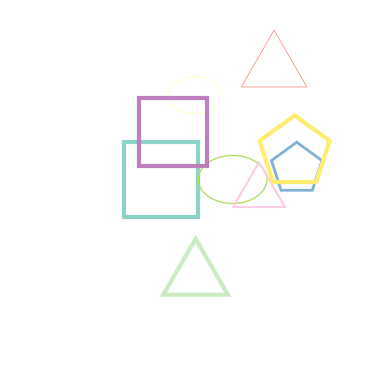[{"shape": "square", "thickness": 3, "radius": 0.49, "center": [0.419, 0.534]}, {"shape": "oval", "thickness": 0.5, "radius": 0.35, "center": [0.507, 0.753]}, {"shape": "triangle", "thickness": 0.5, "radius": 0.49, "center": [0.712, 0.823]}, {"shape": "pentagon", "thickness": 2, "radius": 0.35, "center": [0.771, 0.562]}, {"shape": "oval", "thickness": 1, "radius": 0.45, "center": [0.604, 0.534]}, {"shape": "triangle", "thickness": 1.5, "radius": 0.39, "center": [0.673, 0.501]}, {"shape": "square", "thickness": 3, "radius": 0.44, "center": [0.45, 0.657]}, {"shape": "triangle", "thickness": 3, "radius": 0.48, "center": [0.508, 0.283]}, {"shape": "pentagon", "thickness": 3, "radius": 0.48, "center": [0.765, 0.605]}]